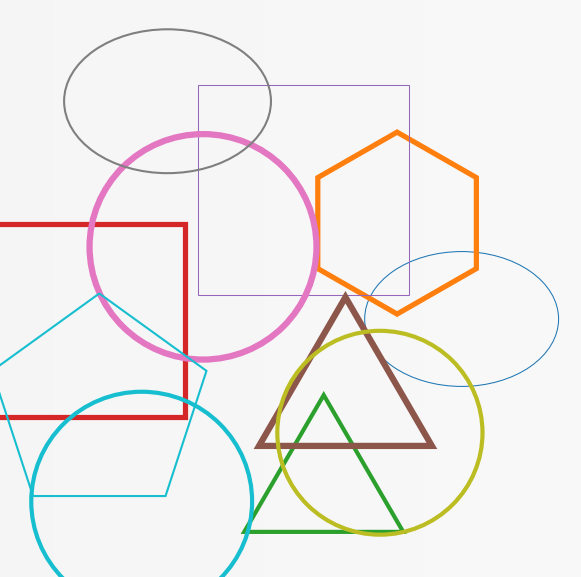[{"shape": "oval", "thickness": 0.5, "radius": 0.83, "center": [0.794, 0.447]}, {"shape": "hexagon", "thickness": 2.5, "radius": 0.79, "center": [0.683, 0.613]}, {"shape": "triangle", "thickness": 2, "radius": 0.79, "center": [0.557, 0.157]}, {"shape": "square", "thickness": 2.5, "radius": 0.84, "center": [0.151, 0.445]}, {"shape": "square", "thickness": 0.5, "radius": 0.91, "center": [0.522, 0.67]}, {"shape": "triangle", "thickness": 3, "radius": 0.86, "center": [0.594, 0.313]}, {"shape": "circle", "thickness": 3, "radius": 0.98, "center": [0.349, 0.572]}, {"shape": "oval", "thickness": 1, "radius": 0.89, "center": [0.288, 0.824]}, {"shape": "circle", "thickness": 2, "radius": 0.88, "center": [0.654, 0.25]}, {"shape": "circle", "thickness": 2, "radius": 0.95, "center": [0.244, 0.131]}, {"shape": "pentagon", "thickness": 1, "radius": 0.97, "center": [0.171, 0.297]}]